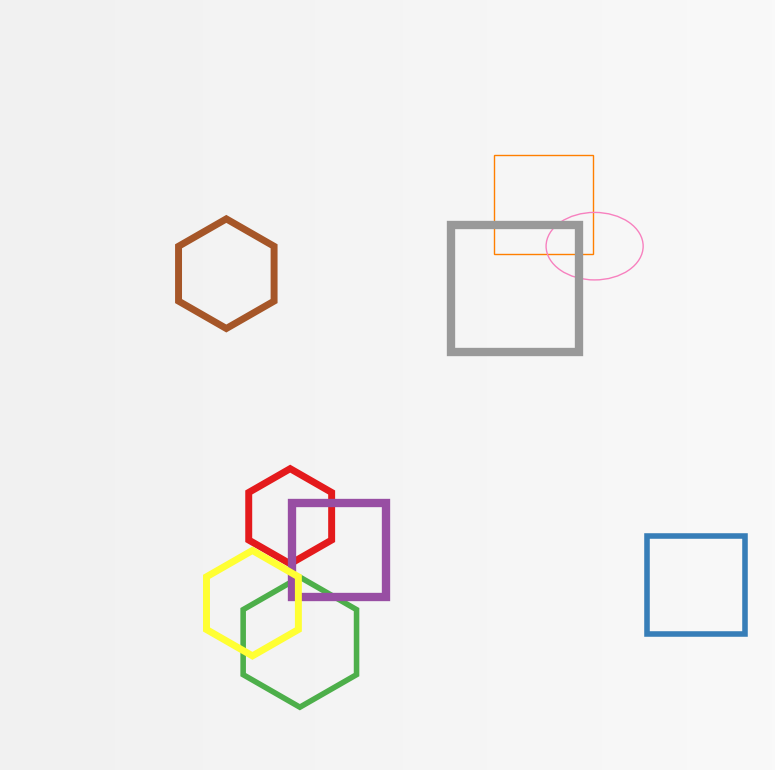[{"shape": "hexagon", "thickness": 2.5, "radius": 0.31, "center": [0.374, 0.33]}, {"shape": "square", "thickness": 2, "radius": 0.32, "center": [0.898, 0.24]}, {"shape": "hexagon", "thickness": 2, "radius": 0.42, "center": [0.387, 0.166]}, {"shape": "square", "thickness": 3, "radius": 0.3, "center": [0.437, 0.286]}, {"shape": "square", "thickness": 0.5, "radius": 0.32, "center": [0.702, 0.734]}, {"shape": "hexagon", "thickness": 2.5, "radius": 0.34, "center": [0.326, 0.217]}, {"shape": "hexagon", "thickness": 2.5, "radius": 0.36, "center": [0.292, 0.645]}, {"shape": "oval", "thickness": 0.5, "radius": 0.31, "center": [0.767, 0.68]}, {"shape": "square", "thickness": 3, "radius": 0.41, "center": [0.664, 0.625]}]